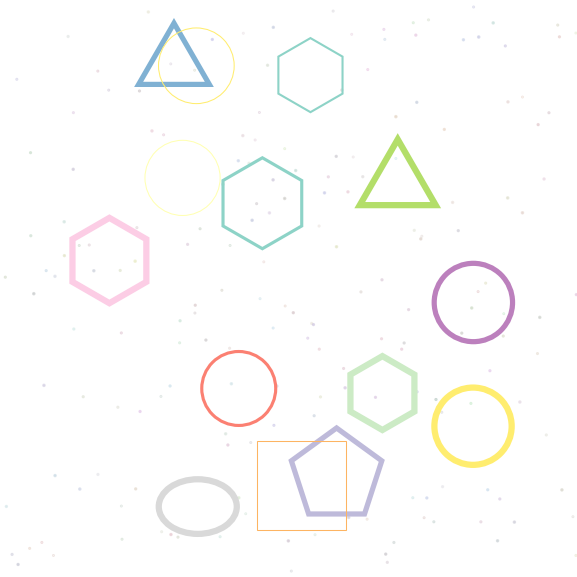[{"shape": "hexagon", "thickness": 1, "radius": 0.32, "center": [0.538, 0.869]}, {"shape": "hexagon", "thickness": 1.5, "radius": 0.39, "center": [0.454, 0.647]}, {"shape": "circle", "thickness": 0.5, "radius": 0.33, "center": [0.316, 0.691]}, {"shape": "pentagon", "thickness": 2.5, "radius": 0.41, "center": [0.583, 0.176]}, {"shape": "circle", "thickness": 1.5, "radius": 0.32, "center": [0.413, 0.326]}, {"shape": "triangle", "thickness": 2.5, "radius": 0.35, "center": [0.301, 0.888]}, {"shape": "square", "thickness": 0.5, "radius": 0.39, "center": [0.522, 0.158]}, {"shape": "triangle", "thickness": 3, "radius": 0.38, "center": [0.689, 0.682]}, {"shape": "hexagon", "thickness": 3, "radius": 0.37, "center": [0.189, 0.548]}, {"shape": "oval", "thickness": 3, "radius": 0.34, "center": [0.342, 0.122]}, {"shape": "circle", "thickness": 2.5, "radius": 0.34, "center": [0.82, 0.475]}, {"shape": "hexagon", "thickness": 3, "radius": 0.32, "center": [0.662, 0.319]}, {"shape": "circle", "thickness": 0.5, "radius": 0.33, "center": [0.34, 0.885]}, {"shape": "circle", "thickness": 3, "radius": 0.33, "center": [0.819, 0.261]}]